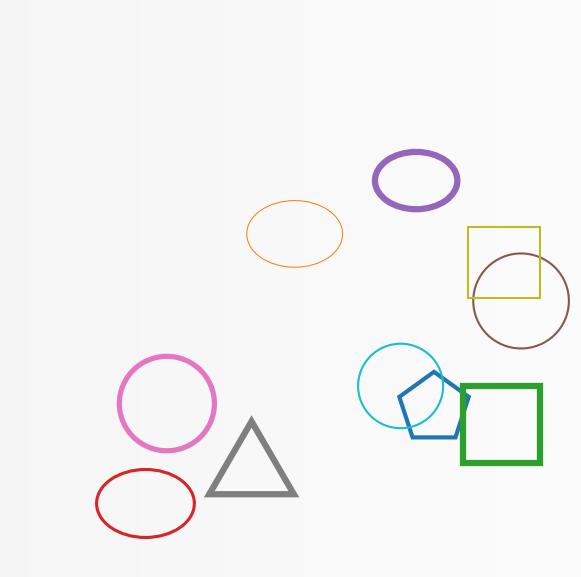[{"shape": "pentagon", "thickness": 2, "radius": 0.31, "center": [0.747, 0.292]}, {"shape": "oval", "thickness": 0.5, "radius": 0.41, "center": [0.507, 0.594]}, {"shape": "square", "thickness": 3, "radius": 0.33, "center": [0.862, 0.264]}, {"shape": "oval", "thickness": 1.5, "radius": 0.42, "center": [0.25, 0.127]}, {"shape": "oval", "thickness": 3, "radius": 0.35, "center": [0.716, 0.686]}, {"shape": "circle", "thickness": 1, "radius": 0.41, "center": [0.896, 0.478]}, {"shape": "circle", "thickness": 2.5, "radius": 0.41, "center": [0.287, 0.3]}, {"shape": "triangle", "thickness": 3, "radius": 0.42, "center": [0.433, 0.185]}, {"shape": "square", "thickness": 1, "radius": 0.31, "center": [0.867, 0.545]}, {"shape": "circle", "thickness": 1, "radius": 0.37, "center": [0.689, 0.331]}]